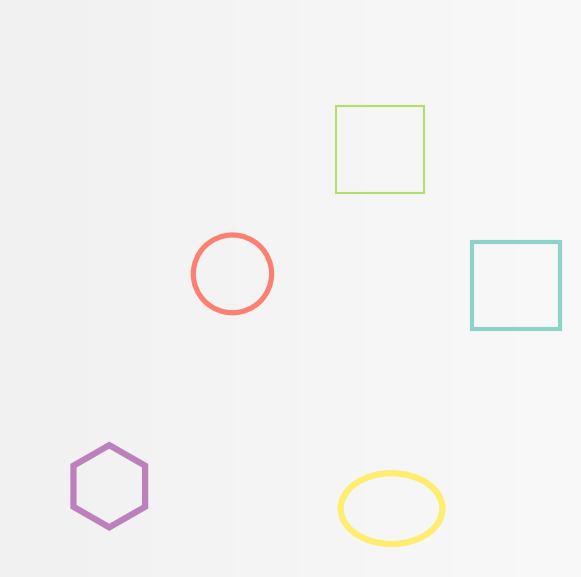[{"shape": "square", "thickness": 2, "radius": 0.38, "center": [0.888, 0.505]}, {"shape": "circle", "thickness": 2.5, "radius": 0.34, "center": [0.4, 0.525]}, {"shape": "square", "thickness": 1, "radius": 0.37, "center": [0.654, 0.74]}, {"shape": "hexagon", "thickness": 3, "radius": 0.36, "center": [0.188, 0.157]}, {"shape": "oval", "thickness": 3, "radius": 0.44, "center": [0.674, 0.118]}]